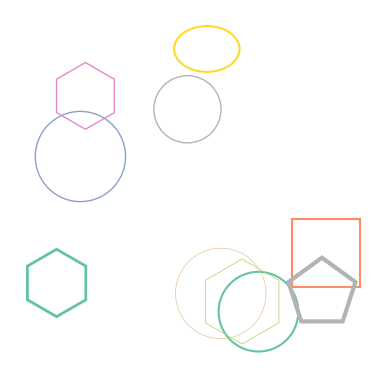[{"shape": "circle", "thickness": 1.5, "radius": 0.52, "center": [0.671, 0.19]}, {"shape": "hexagon", "thickness": 2, "radius": 0.44, "center": [0.147, 0.265]}, {"shape": "square", "thickness": 1.5, "radius": 0.44, "center": [0.847, 0.343]}, {"shape": "circle", "thickness": 1, "radius": 0.59, "center": [0.209, 0.593]}, {"shape": "hexagon", "thickness": 1, "radius": 0.43, "center": [0.222, 0.751]}, {"shape": "hexagon", "thickness": 0.5, "radius": 0.55, "center": [0.629, 0.217]}, {"shape": "oval", "thickness": 1.5, "radius": 0.42, "center": [0.537, 0.873]}, {"shape": "circle", "thickness": 0.5, "radius": 0.59, "center": [0.573, 0.238]}, {"shape": "circle", "thickness": 1, "radius": 0.44, "center": [0.487, 0.716]}, {"shape": "pentagon", "thickness": 3, "radius": 0.46, "center": [0.836, 0.239]}]